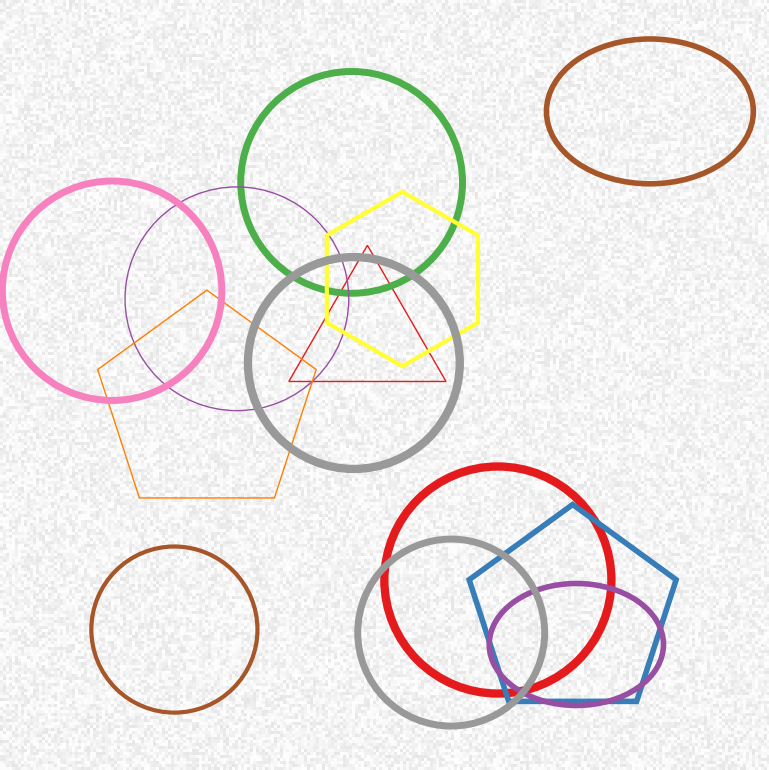[{"shape": "triangle", "thickness": 0.5, "radius": 0.59, "center": [0.477, 0.564]}, {"shape": "circle", "thickness": 3, "radius": 0.74, "center": [0.647, 0.247]}, {"shape": "pentagon", "thickness": 2, "radius": 0.71, "center": [0.744, 0.203]}, {"shape": "circle", "thickness": 2.5, "radius": 0.72, "center": [0.457, 0.763]}, {"shape": "oval", "thickness": 2, "radius": 0.57, "center": [0.749, 0.163]}, {"shape": "circle", "thickness": 0.5, "radius": 0.73, "center": [0.308, 0.612]}, {"shape": "pentagon", "thickness": 0.5, "radius": 0.75, "center": [0.269, 0.474]}, {"shape": "hexagon", "thickness": 1.5, "radius": 0.57, "center": [0.523, 0.638]}, {"shape": "circle", "thickness": 1.5, "radius": 0.54, "center": [0.226, 0.182]}, {"shape": "oval", "thickness": 2, "radius": 0.67, "center": [0.844, 0.855]}, {"shape": "circle", "thickness": 2.5, "radius": 0.71, "center": [0.146, 0.622]}, {"shape": "circle", "thickness": 3, "radius": 0.69, "center": [0.46, 0.529]}, {"shape": "circle", "thickness": 2.5, "radius": 0.61, "center": [0.586, 0.178]}]